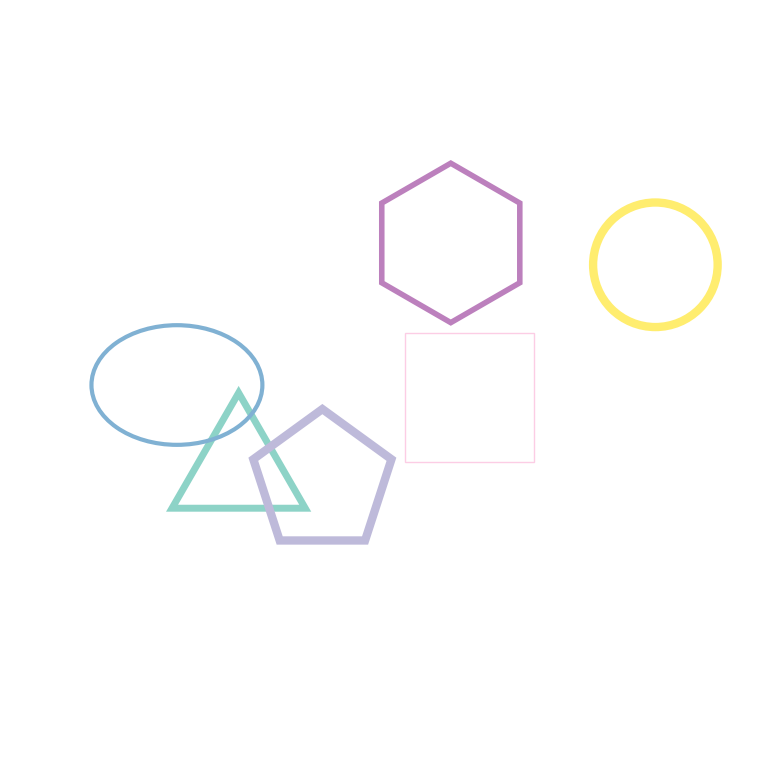[{"shape": "triangle", "thickness": 2.5, "radius": 0.5, "center": [0.31, 0.39]}, {"shape": "pentagon", "thickness": 3, "radius": 0.47, "center": [0.419, 0.374]}, {"shape": "oval", "thickness": 1.5, "radius": 0.55, "center": [0.23, 0.5]}, {"shape": "square", "thickness": 0.5, "radius": 0.42, "center": [0.61, 0.484]}, {"shape": "hexagon", "thickness": 2, "radius": 0.52, "center": [0.585, 0.685]}, {"shape": "circle", "thickness": 3, "radius": 0.4, "center": [0.851, 0.656]}]